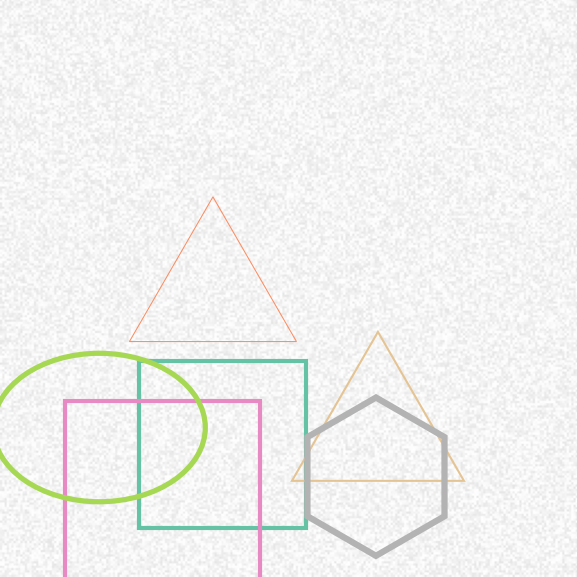[{"shape": "square", "thickness": 2, "radius": 0.72, "center": [0.385, 0.229]}, {"shape": "triangle", "thickness": 0.5, "radius": 0.84, "center": [0.369, 0.491]}, {"shape": "square", "thickness": 2, "radius": 0.84, "center": [0.281, 0.136]}, {"shape": "oval", "thickness": 2.5, "radius": 0.92, "center": [0.172, 0.259]}, {"shape": "triangle", "thickness": 1, "radius": 0.86, "center": [0.654, 0.252]}, {"shape": "hexagon", "thickness": 3, "radius": 0.69, "center": [0.651, 0.174]}]